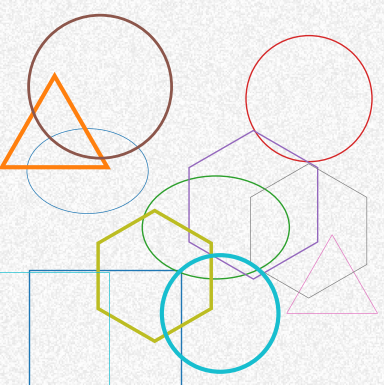[{"shape": "oval", "thickness": 0.5, "radius": 0.79, "center": [0.227, 0.556]}, {"shape": "square", "thickness": 1, "radius": 0.98, "center": [0.273, 0.103]}, {"shape": "triangle", "thickness": 3, "radius": 0.79, "center": [0.142, 0.645]}, {"shape": "oval", "thickness": 1, "radius": 0.96, "center": [0.561, 0.409]}, {"shape": "circle", "thickness": 1, "radius": 0.82, "center": [0.803, 0.744]}, {"shape": "hexagon", "thickness": 1, "radius": 0.96, "center": [0.658, 0.468]}, {"shape": "circle", "thickness": 2, "radius": 0.93, "center": [0.26, 0.775]}, {"shape": "triangle", "thickness": 0.5, "radius": 0.68, "center": [0.863, 0.254]}, {"shape": "hexagon", "thickness": 0.5, "radius": 0.87, "center": [0.802, 0.4]}, {"shape": "hexagon", "thickness": 2.5, "radius": 0.85, "center": [0.402, 0.283]}, {"shape": "square", "thickness": 0.5, "radius": 0.82, "center": [0.119, 0.128]}, {"shape": "circle", "thickness": 3, "radius": 0.76, "center": [0.572, 0.186]}]